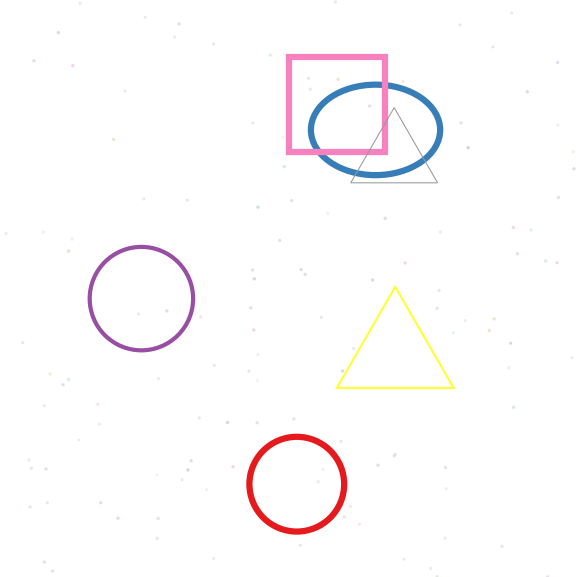[{"shape": "circle", "thickness": 3, "radius": 0.41, "center": [0.514, 0.161]}, {"shape": "oval", "thickness": 3, "radius": 0.56, "center": [0.65, 0.774]}, {"shape": "circle", "thickness": 2, "radius": 0.45, "center": [0.245, 0.482]}, {"shape": "triangle", "thickness": 1, "radius": 0.58, "center": [0.684, 0.386]}, {"shape": "square", "thickness": 3, "radius": 0.41, "center": [0.584, 0.818]}, {"shape": "triangle", "thickness": 0.5, "radius": 0.43, "center": [0.683, 0.726]}]